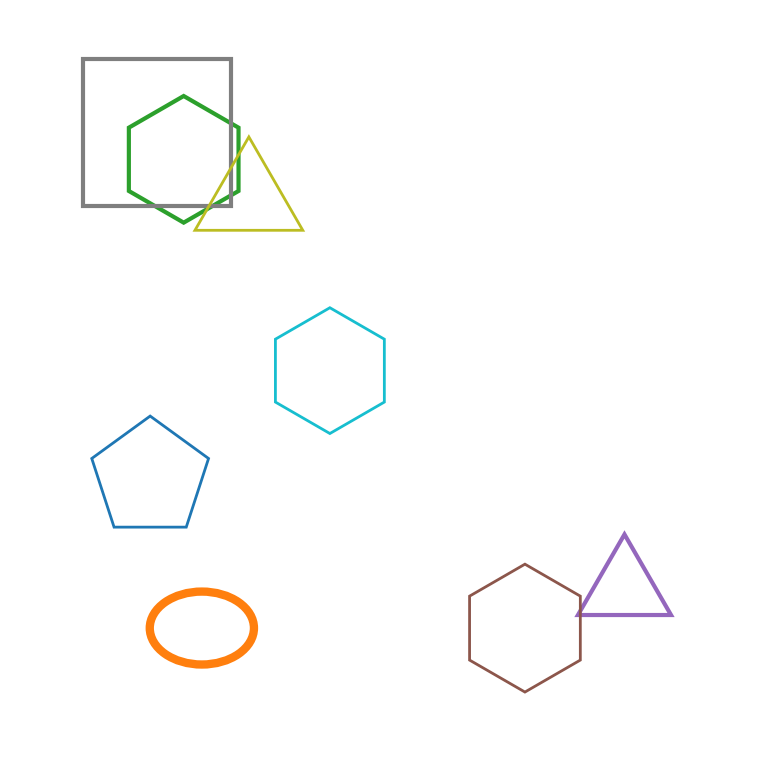[{"shape": "pentagon", "thickness": 1, "radius": 0.4, "center": [0.195, 0.38]}, {"shape": "oval", "thickness": 3, "radius": 0.34, "center": [0.262, 0.184]}, {"shape": "hexagon", "thickness": 1.5, "radius": 0.41, "center": [0.239, 0.793]}, {"shape": "triangle", "thickness": 1.5, "radius": 0.35, "center": [0.811, 0.236]}, {"shape": "hexagon", "thickness": 1, "radius": 0.42, "center": [0.682, 0.184]}, {"shape": "square", "thickness": 1.5, "radius": 0.48, "center": [0.204, 0.828]}, {"shape": "triangle", "thickness": 1, "radius": 0.4, "center": [0.323, 0.741]}, {"shape": "hexagon", "thickness": 1, "radius": 0.41, "center": [0.428, 0.519]}]